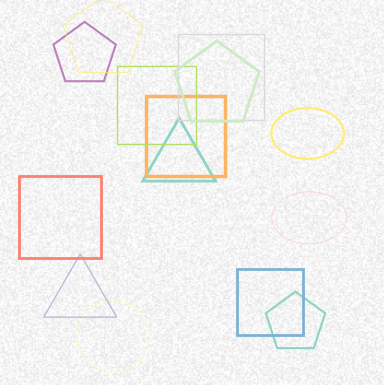[{"shape": "triangle", "thickness": 2, "radius": 0.55, "center": [0.465, 0.584]}, {"shape": "pentagon", "thickness": 1.5, "radius": 0.41, "center": [0.767, 0.161]}, {"shape": "circle", "thickness": 0.5, "radius": 0.47, "center": [0.295, 0.126]}, {"shape": "triangle", "thickness": 1, "radius": 0.55, "center": [0.208, 0.231]}, {"shape": "square", "thickness": 2, "radius": 0.53, "center": [0.155, 0.436]}, {"shape": "square", "thickness": 2, "radius": 0.43, "center": [0.702, 0.216]}, {"shape": "square", "thickness": 2.5, "radius": 0.52, "center": [0.482, 0.647]}, {"shape": "square", "thickness": 1, "radius": 0.51, "center": [0.407, 0.727]}, {"shape": "oval", "thickness": 0.5, "radius": 0.48, "center": [0.803, 0.434]}, {"shape": "square", "thickness": 1, "radius": 0.56, "center": [0.575, 0.8]}, {"shape": "pentagon", "thickness": 1.5, "radius": 0.43, "center": [0.22, 0.858]}, {"shape": "pentagon", "thickness": 2, "radius": 0.58, "center": [0.564, 0.779]}, {"shape": "oval", "thickness": 1.5, "radius": 0.47, "center": [0.799, 0.653]}, {"shape": "pentagon", "thickness": 0.5, "radius": 0.55, "center": [0.268, 0.9]}]